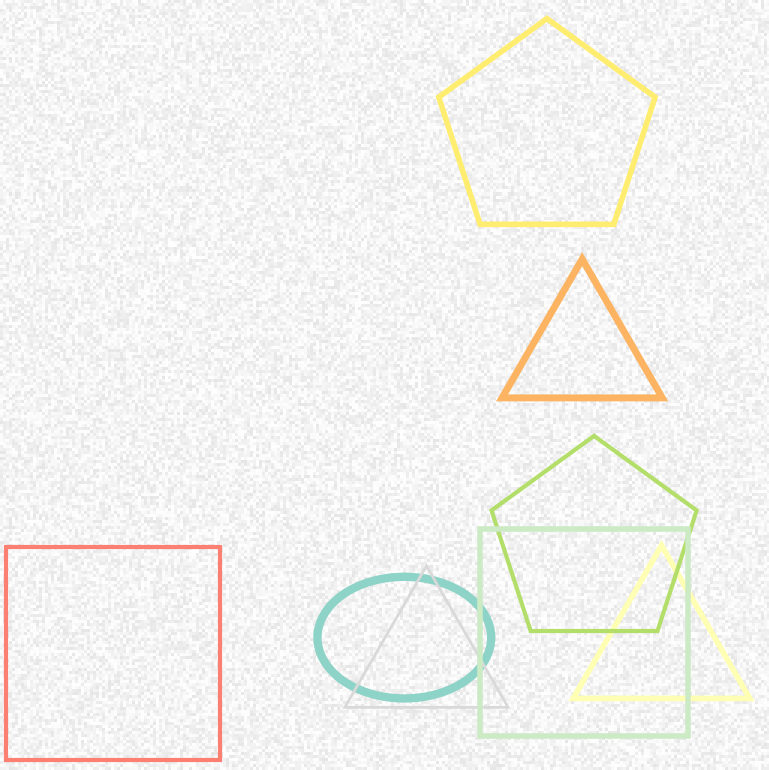[{"shape": "oval", "thickness": 3, "radius": 0.56, "center": [0.525, 0.172]}, {"shape": "triangle", "thickness": 2, "radius": 0.66, "center": [0.859, 0.159]}, {"shape": "square", "thickness": 1.5, "radius": 0.69, "center": [0.147, 0.151]}, {"shape": "triangle", "thickness": 2.5, "radius": 0.6, "center": [0.756, 0.543]}, {"shape": "pentagon", "thickness": 1.5, "radius": 0.7, "center": [0.772, 0.294]}, {"shape": "triangle", "thickness": 1, "radius": 0.61, "center": [0.554, 0.143]}, {"shape": "square", "thickness": 2, "radius": 0.67, "center": [0.758, 0.178]}, {"shape": "pentagon", "thickness": 2, "radius": 0.74, "center": [0.71, 0.828]}]